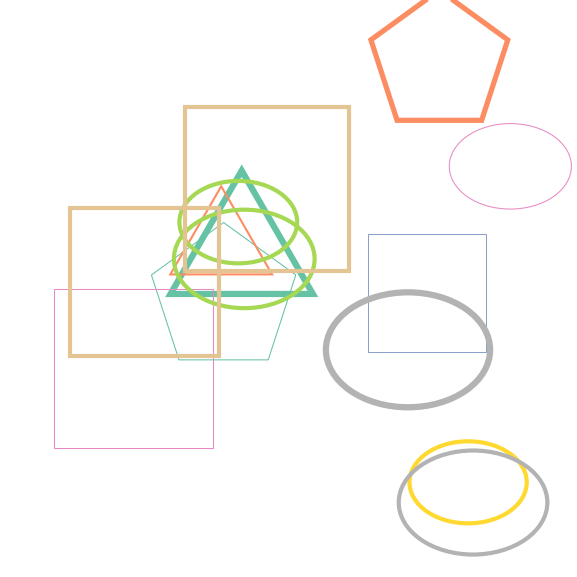[{"shape": "triangle", "thickness": 3, "radius": 0.71, "center": [0.419, 0.561]}, {"shape": "pentagon", "thickness": 0.5, "radius": 0.66, "center": [0.387, 0.482]}, {"shape": "pentagon", "thickness": 2.5, "radius": 0.62, "center": [0.761, 0.892]}, {"shape": "triangle", "thickness": 1, "radius": 0.51, "center": [0.383, 0.575]}, {"shape": "square", "thickness": 0.5, "radius": 0.51, "center": [0.739, 0.492]}, {"shape": "oval", "thickness": 0.5, "radius": 0.53, "center": [0.884, 0.711]}, {"shape": "square", "thickness": 0.5, "radius": 0.69, "center": [0.232, 0.361]}, {"shape": "oval", "thickness": 2, "radius": 0.51, "center": [0.413, 0.615]}, {"shape": "oval", "thickness": 2, "radius": 0.61, "center": [0.423, 0.551]}, {"shape": "oval", "thickness": 2, "radius": 0.51, "center": [0.811, 0.164]}, {"shape": "square", "thickness": 2, "radius": 0.64, "center": [0.25, 0.511]}, {"shape": "square", "thickness": 2, "radius": 0.71, "center": [0.463, 0.672]}, {"shape": "oval", "thickness": 3, "radius": 0.71, "center": [0.706, 0.393]}, {"shape": "oval", "thickness": 2, "radius": 0.64, "center": [0.819, 0.129]}]